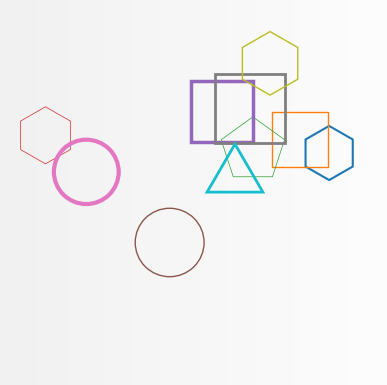[{"shape": "hexagon", "thickness": 1.5, "radius": 0.35, "center": [0.849, 0.603]}, {"shape": "square", "thickness": 1, "radius": 0.36, "center": [0.774, 0.639]}, {"shape": "pentagon", "thickness": 0.5, "radius": 0.43, "center": [0.652, 0.61]}, {"shape": "hexagon", "thickness": 0.5, "radius": 0.37, "center": [0.117, 0.649]}, {"shape": "square", "thickness": 2.5, "radius": 0.4, "center": [0.573, 0.711]}, {"shape": "circle", "thickness": 1, "radius": 0.44, "center": [0.438, 0.37]}, {"shape": "circle", "thickness": 3, "radius": 0.42, "center": [0.223, 0.554]}, {"shape": "square", "thickness": 2, "radius": 0.45, "center": [0.645, 0.719]}, {"shape": "hexagon", "thickness": 1, "radius": 0.41, "center": [0.697, 0.835]}, {"shape": "triangle", "thickness": 2, "radius": 0.42, "center": [0.606, 0.543]}]